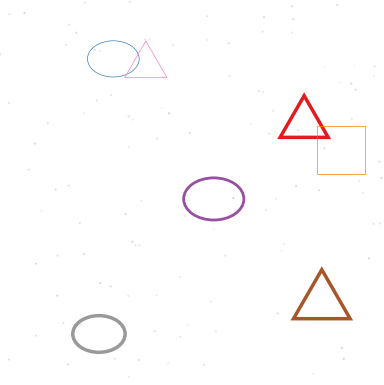[{"shape": "triangle", "thickness": 2.5, "radius": 0.36, "center": [0.79, 0.679]}, {"shape": "oval", "thickness": 0.5, "radius": 0.34, "center": [0.294, 0.847]}, {"shape": "oval", "thickness": 2, "radius": 0.39, "center": [0.555, 0.483]}, {"shape": "square", "thickness": 0.5, "radius": 0.31, "center": [0.885, 0.611]}, {"shape": "triangle", "thickness": 2.5, "radius": 0.42, "center": [0.836, 0.215]}, {"shape": "triangle", "thickness": 0.5, "radius": 0.32, "center": [0.379, 0.83]}, {"shape": "oval", "thickness": 2.5, "radius": 0.34, "center": [0.257, 0.133]}]